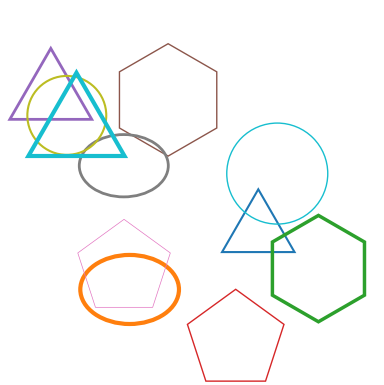[{"shape": "triangle", "thickness": 1.5, "radius": 0.54, "center": [0.671, 0.4]}, {"shape": "oval", "thickness": 3, "radius": 0.64, "center": [0.337, 0.248]}, {"shape": "hexagon", "thickness": 2.5, "radius": 0.69, "center": [0.827, 0.302]}, {"shape": "pentagon", "thickness": 1, "radius": 0.66, "center": [0.612, 0.117]}, {"shape": "triangle", "thickness": 2, "radius": 0.61, "center": [0.132, 0.751]}, {"shape": "hexagon", "thickness": 1, "radius": 0.73, "center": [0.437, 0.74]}, {"shape": "pentagon", "thickness": 0.5, "radius": 0.63, "center": [0.322, 0.304]}, {"shape": "oval", "thickness": 2, "radius": 0.58, "center": [0.322, 0.57]}, {"shape": "circle", "thickness": 1.5, "radius": 0.51, "center": [0.174, 0.7]}, {"shape": "triangle", "thickness": 3, "radius": 0.72, "center": [0.199, 0.667]}, {"shape": "circle", "thickness": 1, "radius": 0.66, "center": [0.72, 0.549]}]